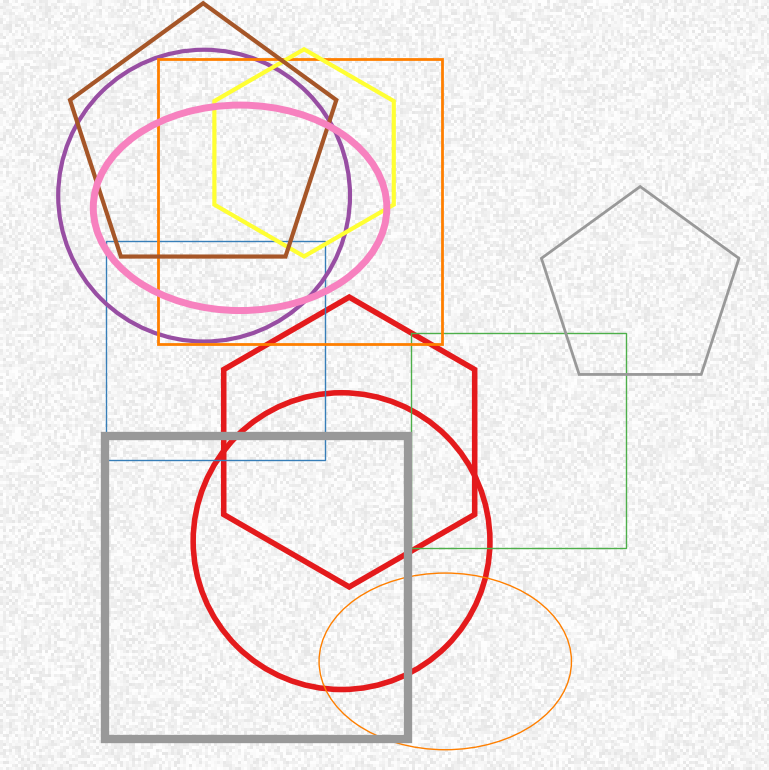[{"shape": "hexagon", "thickness": 2, "radius": 0.94, "center": [0.454, 0.426]}, {"shape": "circle", "thickness": 2, "radius": 0.96, "center": [0.444, 0.297]}, {"shape": "square", "thickness": 0.5, "radius": 0.71, "center": [0.279, 0.545]}, {"shape": "square", "thickness": 0.5, "radius": 0.7, "center": [0.673, 0.428]}, {"shape": "circle", "thickness": 1.5, "radius": 0.95, "center": [0.265, 0.746]}, {"shape": "oval", "thickness": 0.5, "radius": 0.82, "center": [0.578, 0.141]}, {"shape": "square", "thickness": 1, "radius": 0.92, "center": [0.39, 0.738]}, {"shape": "hexagon", "thickness": 1.5, "radius": 0.67, "center": [0.395, 0.801]}, {"shape": "pentagon", "thickness": 1.5, "radius": 0.91, "center": [0.264, 0.814]}, {"shape": "oval", "thickness": 2.5, "radius": 0.95, "center": [0.312, 0.73]}, {"shape": "square", "thickness": 3, "radius": 0.98, "center": [0.333, 0.237]}, {"shape": "pentagon", "thickness": 1, "radius": 0.67, "center": [0.831, 0.623]}]